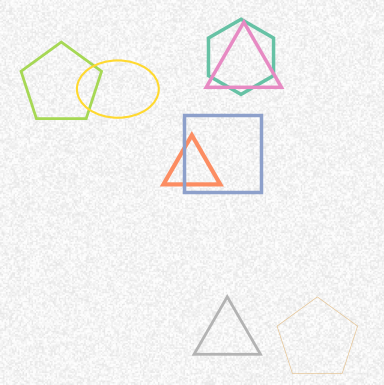[{"shape": "hexagon", "thickness": 2.5, "radius": 0.49, "center": [0.626, 0.852]}, {"shape": "triangle", "thickness": 3, "radius": 0.43, "center": [0.498, 0.564]}, {"shape": "square", "thickness": 2.5, "radius": 0.5, "center": [0.578, 0.602]}, {"shape": "triangle", "thickness": 2.5, "radius": 0.56, "center": [0.633, 0.83]}, {"shape": "pentagon", "thickness": 2, "radius": 0.55, "center": [0.159, 0.781]}, {"shape": "oval", "thickness": 1.5, "radius": 0.53, "center": [0.306, 0.769]}, {"shape": "pentagon", "thickness": 0.5, "radius": 0.55, "center": [0.824, 0.119]}, {"shape": "triangle", "thickness": 2, "radius": 0.5, "center": [0.59, 0.13]}]